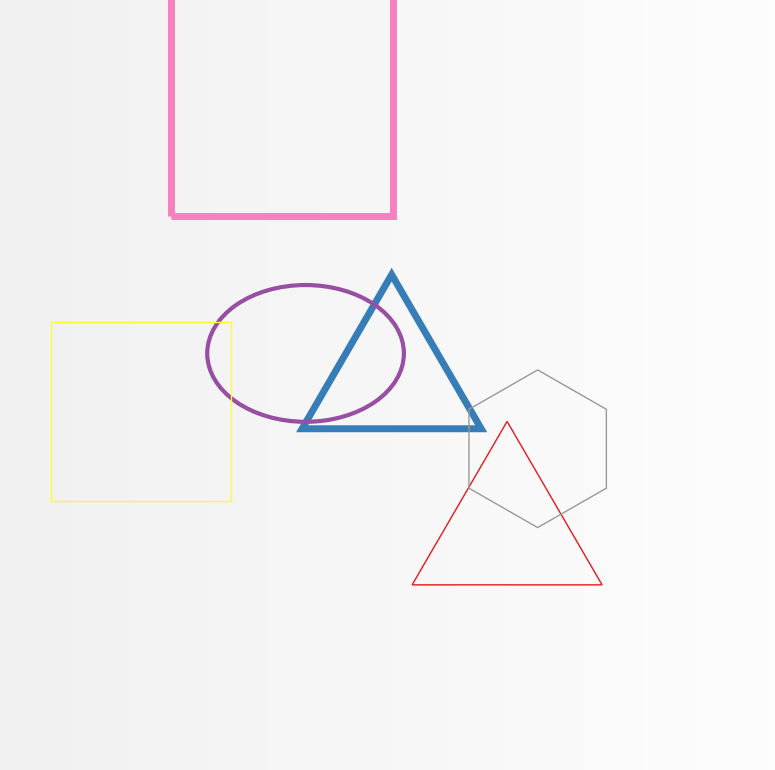[{"shape": "triangle", "thickness": 0.5, "radius": 0.71, "center": [0.654, 0.311]}, {"shape": "triangle", "thickness": 2.5, "radius": 0.67, "center": [0.505, 0.51]}, {"shape": "oval", "thickness": 1.5, "radius": 0.63, "center": [0.394, 0.541]}, {"shape": "square", "thickness": 0.5, "radius": 0.58, "center": [0.182, 0.466]}, {"shape": "square", "thickness": 2.5, "radius": 0.72, "center": [0.364, 0.863]}, {"shape": "hexagon", "thickness": 0.5, "radius": 0.51, "center": [0.694, 0.417]}]